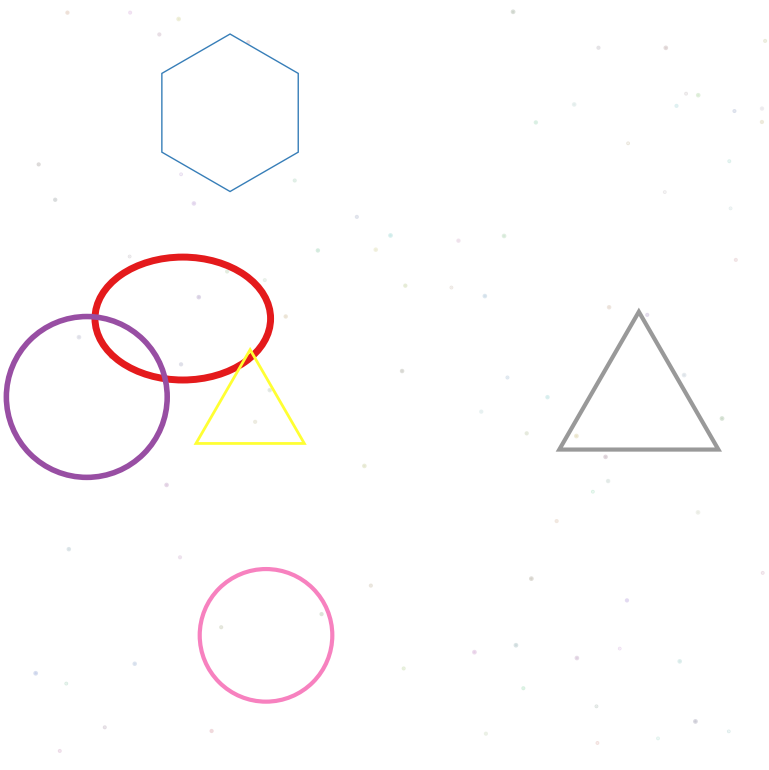[{"shape": "oval", "thickness": 2.5, "radius": 0.57, "center": [0.237, 0.586]}, {"shape": "hexagon", "thickness": 0.5, "radius": 0.51, "center": [0.299, 0.854]}, {"shape": "circle", "thickness": 2, "radius": 0.52, "center": [0.113, 0.484]}, {"shape": "triangle", "thickness": 1, "radius": 0.41, "center": [0.325, 0.465]}, {"shape": "circle", "thickness": 1.5, "radius": 0.43, "center": [0.345, 0.175]}, {"shape": "triangle", "thickness": 1.5, "radius": 0.6, "center": [0.83, 0.476]}]